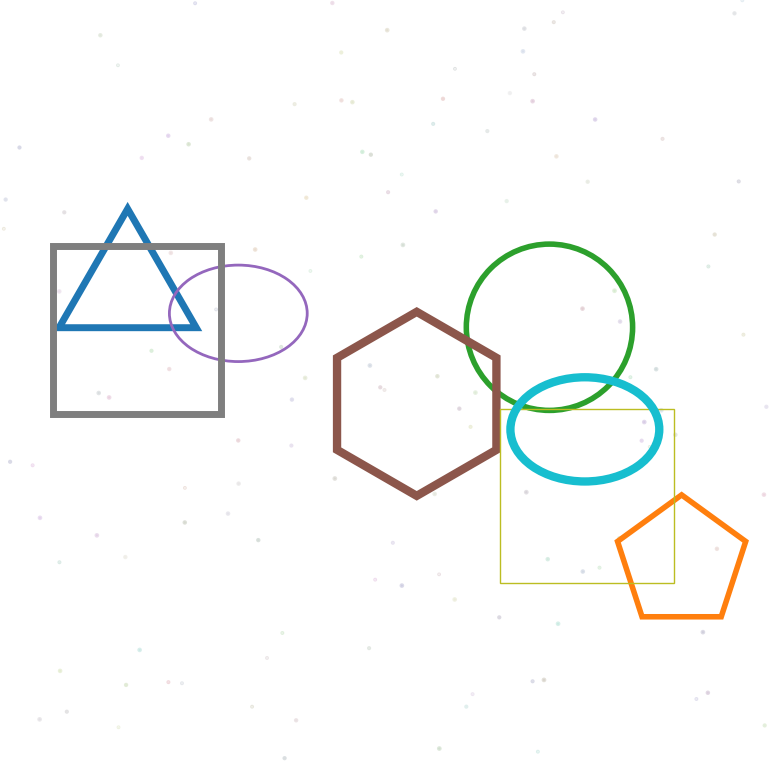[{"shape": "triangle", "thickness": 2.5, "radius": 0.51, "center": [0.166, 0.626]}, {"shape": "pentagon", "thickness": 2, "radius": 0.44, "center": [0.885, 0.27]}, {"shape": "circle", "thickness": 2, "radius": 0.54, "center": [0.714, 0.575]}, {"shape": "oval", "thickness": 1, "radius": 0.45, "center": [0.309, 0.593]}, {"shape": "hexagon", "thickness": 3, "radius": 0.6, "center": [0.541, 0.476]}, {"shape": "square", "thickness": 2.5, "radius": 0.55, "center": [0.178, 0.572]}, {"shape": "square", "thickness": 0.5, "radius": 0.56, "center": [0.762, 0.356]}, {"shape": "oval", "thickness": 3, "radius": 0.48, "center": [0.76, 0.442]}]